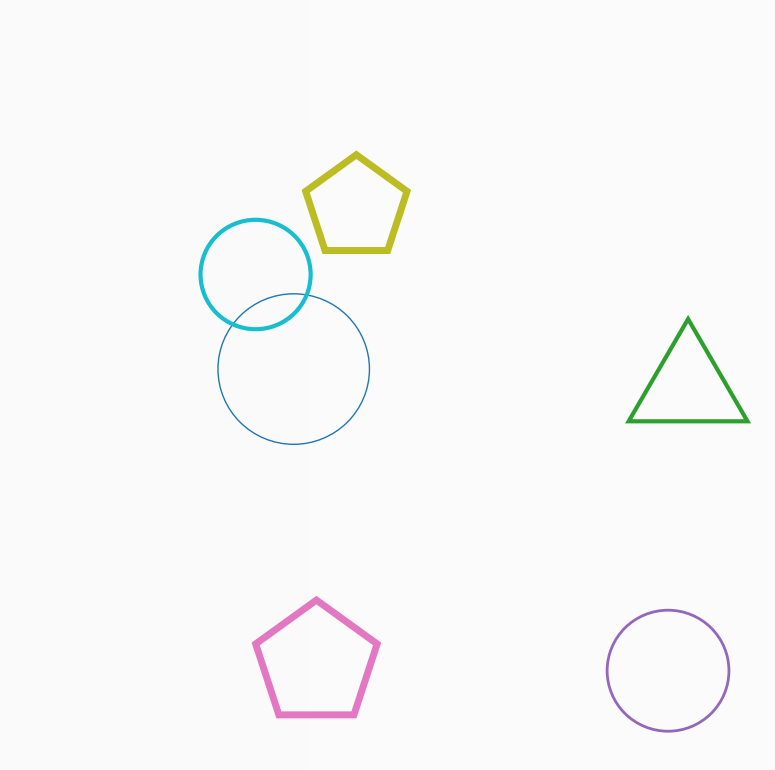[{"shape": "circle", "thickness": 0.5, "radius": 0.49, "center": [0.379, 0.521]}, {"shape": "triangle", "thickness": 1.5, "radius": 0.44, "center": [0.888, 0.497]}, {"shape": "circle", "thickness": 1, "radius": 0.39, "center": [0.862, 0.129]}, {"shape": "pentagon", "thickness": 2.5, "radius": 0.41, "center": [0.408, 0.138]}, {"shape": "pentagon", "thickness": 2.5, "radius": 0.34, "center": [0.46, 0.73]}, {"shape": "circle", "thickness": 1.5, "radius": 0.36, "center": [0.33, 0.644]}]